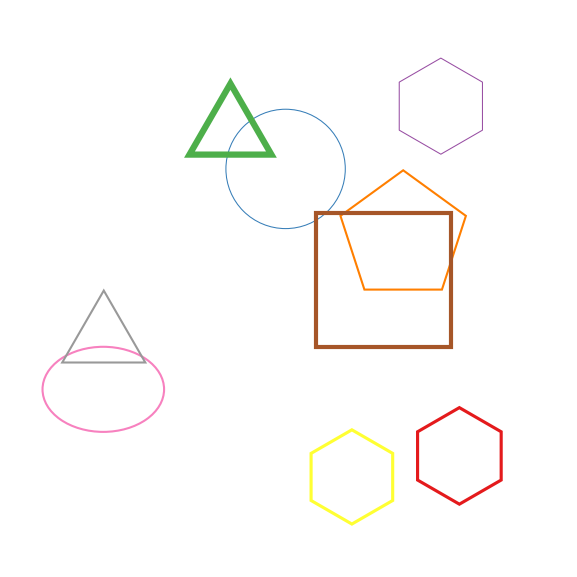[{"shape": "hexagon", "thickness": 1.5, "radius": 0.42, "center": [0.795, 0.21]}, {"shape": "circle", "thickness": 0.5, "radius": 0.52, "center": [0.495, 0.707]}, {"shape": "triangle", "thickness": 3, "radius": 0.41, "center": [0.399, 0.772]}, {"shape": "hexagon", "thickness": 0.5, "radius": 0.42, "center": [0.763, 0.815]}, {"shape": "pentagon", "thickness": 1, "radius": 0.57, "center": [0.698, 0.59]}, {"shape": "hexagon", "thickness": 1.5, "radius": 0.41, "center": [0.609, 0.173]}, {"shape": "square", "thickness": 2, "radius": 0.58, "center": [0.664, 0.515]}, {"shape": "oval", "thickness": 1, "radius": 0.53, "center": [0.179, 0.325]}, {"shape": "triangle", "thickness": 1, "radius": 0.42, "center": [0.18, 0.413]}]